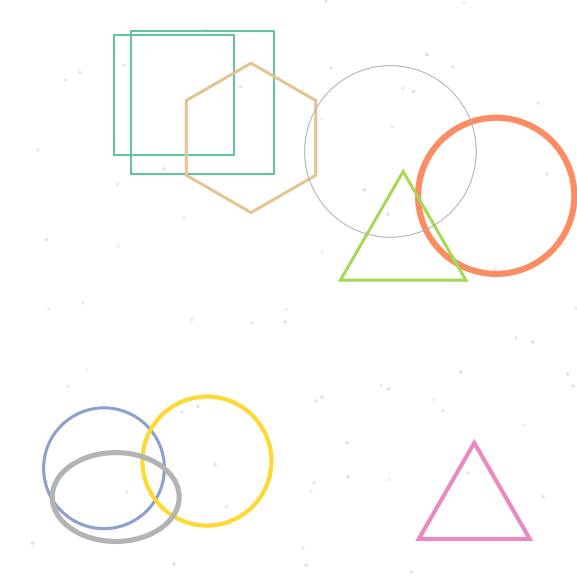[{"shape": "square", "thickness": 1, "radius": 0.52, "center": [0.301, 0.834]}, {"shape": "square", "thickness": 1, "radius": 0.62, "center": [0.351, 0.822]}, {"shape": "circle", "thickness": 3, "radius": 0.68, "center": [0.859, 0.66]}, {"shape": "circle", "thickness": 1.5, "radius": 0.52, "center": [0.18, 0.188]}, {"shape": "triangle", "thickness": 2, "radius": 0.56, "center": [0.821, 0.121]}, {"shape": "triangle", "thickness": 1.5, "radius": 0.63, "center": [0.698, 0.577]}, {"shape": "circle", "thickness": 2, "radius": 0.56, "center": [0.358, 0.201]}, {"shape": "hexagon", "thickness": 1.5, "radius": 0.65, "center": [0.435, 0.76]}, {"shape": "oval", "thickness": 2.5, "radius": 0.55, "center": [0.2, 0.139]}, {"shape": "circle", "thickness": 0.5, "radius": 0.74, "center": [0.676, 0.737]}]